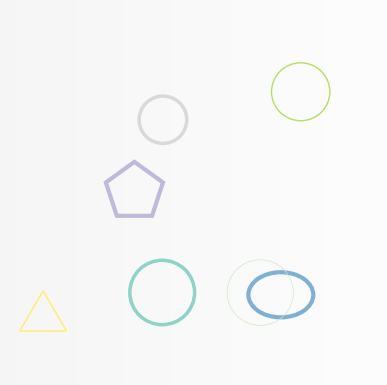[{"shape": "circle", "thickness": 2.5, "radius": 0.42, "center": [0.419, 0.24]}, {"shape": "pentagon", "thickness": 3, "radius": 0.39, "center": [0.347, 0.502]}, {"shape": "oval", "thickness": 3, "radius": 0.42, "center": [0.725, 0.234]}, {"shape": "circle", "thickness": 1, "radius": 0.38, "center": [0.776, 0.762]}, {"shape": "circle", "thickness": 2.5, "radius": 0.31, "center": [0.42, 0.689]}, {"shape": "circle", "thickness": 0.5, "radius": 0.43, "center": [0.672, 0.24]}, {"shape": "triangle", "thickness": 1, "radius": 0.35, "center": [0.111, 0.175]}]